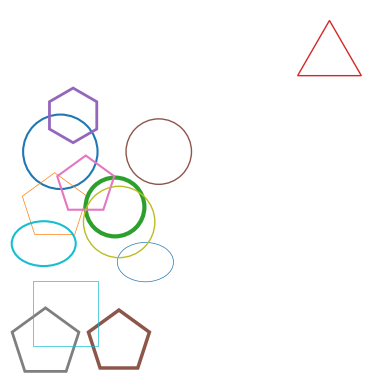[{"shape": "circle", "thickness": 1.5, "radius": 0.48, "center": [0.157, 0.606]}, {"shape": "oval", "thickness": 0.5, "radius": 0.37, "center": [0.378, 0.319]}, {"shape": "pentagon", "thickness": 0.5, "radius": 0.44, "center": [0.142, 0.463]}, {"shape": "circle", "thickness": 3, "radius": 0.38, "center": [0.299, 0.462]}, {"shape": "triangle", "thickness": 1, "radius": 0.48, "center": [0.856, 0.851]}, {"shape": "hexagon", "thickness": 2, "radius": 0.35, "center": [0.19, 0.7]}, {"shape": "circle", "thickness": 1, "radius": 0.43, "center": [0.412, 0.606]}, {"shape": "pentagon", "thickness": 2.5, "radius": 0.42, "center": [0.309, 0.111]}, {"shape": "pentagon", "thickness": 1.5, "radius": 0.39, "center": [0.223, 0.518]}, {"shape": "pentagon", "thickness": 2, "radius": 0.46, "center": [0.118, 0.109]}, {"shape": "circle", "thickness": 1, "radius": 0.46, "center": [0.309, 0.423]}, {"shape": "square", "thickness": 0.5, "radius": 0.42, "center": [0.171, 0.185]}, {"shape": "oval", "thickness": 1.5, "radius": 0.42, "center": [0.114, 0.367]}]